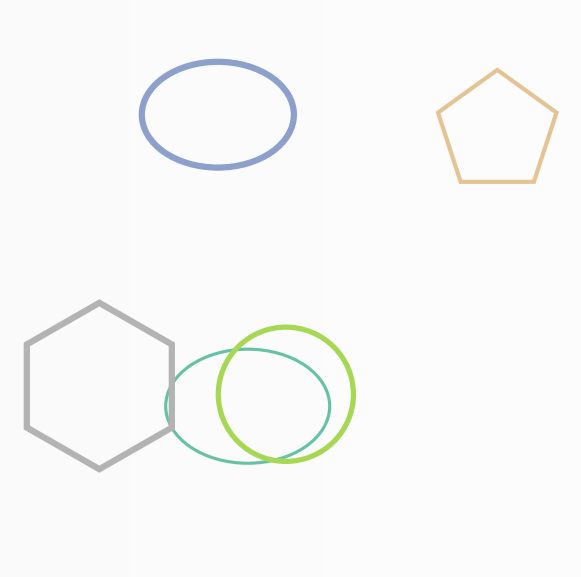[{"shape": "oval", "thickness": 1.5, "radius": 0.71, "center": [0.426, 0.296]}, {"shape": "oval", "thickness": 3, "radius": 0.65, "center": [0.375, 0.801]}, {"shape": "circle", "thickness": 2.5, "radius": 0.58, "center": [0.492, 0.316]}, {"shape": "pentagon", "thickness": 2, "radius": 0.54, "center": [0.856, 0.771]}, {"shape": "hexagon", "thickness": 3, "radius": 0.72, "center": [0.171, 0.331]}]